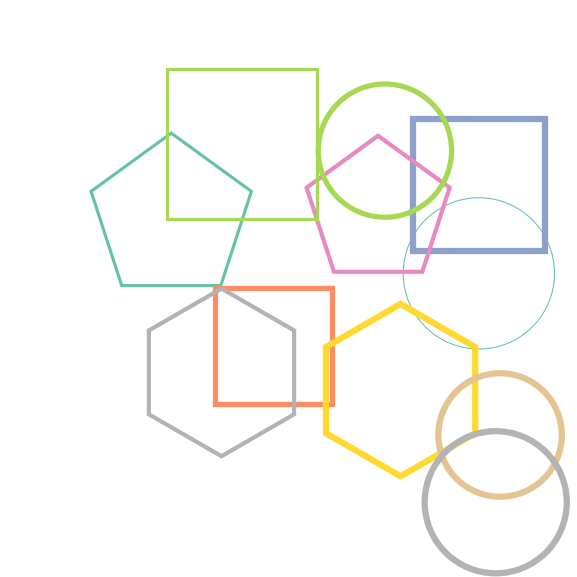[{"shape": "circle", "thickness": 0.5, "radius": 0.65, "center": [0.829, 0.526]}, {"shape": "pentagon", "thickness": 1.5, "radius": 0.73, "center": [0.297, 0.623]}, {"shape": "square", "thickness": 2.5, "radius": 0.5, "center": [0.473, 0.4]}, {"shape": "square", "thickness": 3, "radius": 0.57, "center": [0.829, 0.679]}, {"shape": "pentagon", "thickness": 2, "radius": 0.65, "center": [0.655, 0.634]}, {"shape": "circle", "thickness": 2.5, "radius": 0.58, "center": [0.667, 0.738]}, {"shape": "square", "thickness": 1.5, "radius": 0.65, "center": [0.419, 0.75]}, {"shape": "hexagon", "thickness": 3, "radius": 0.75, "center": [0.694, 0.324]}, {"shape": "circle", "thickness": 3, "radius": 0.53, "center": [0.866, 0.246]}, {"shape": "circle", "thickness": 3, "radius": 0.62, "center": [0.858, 0.129]}, {"shape": "hexagon", "thickness": 2, "radius": 0.73, "center": [0.384, 0.354]}]